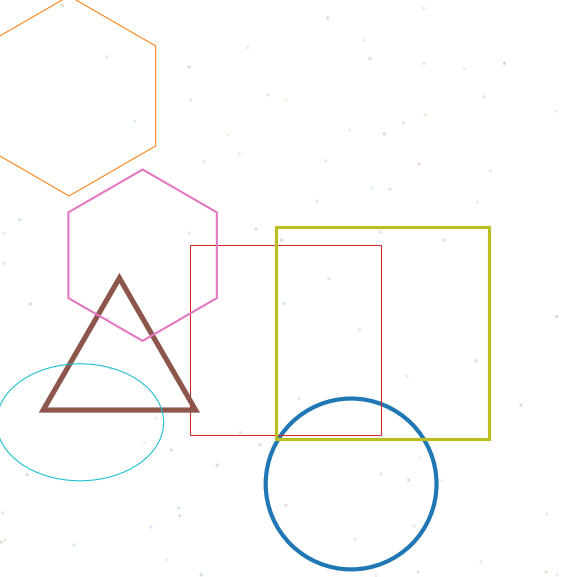[{"shape": "circle", "thickness": 2, "radius": 0.74, "center": [0.608, 0.161]}, {"shape": "hexagon", "thickness": 0.5, "radius": 0.87, "center": [0.12, 0.833]}, {"shape": "square", "thickness": 0.5, "radius": 0.82, "center": [0.494, 0.411]}, {"shape": "triangle", "thickness": 2.5, "radius": 0.76, "center": [0.207, 0.365]}, {"shape": "hexagon", "thickness": 1, "radius": 0.74, "center": [0.247, 0.557]}, {"shape": "square", "thickness": 1.5, "radius": 0.92, "center": [0.662, 0.422]}, {"shape": "oval", "thickness": 0.5, "radius": 0.72, "center": [0.139, 0.268]}]